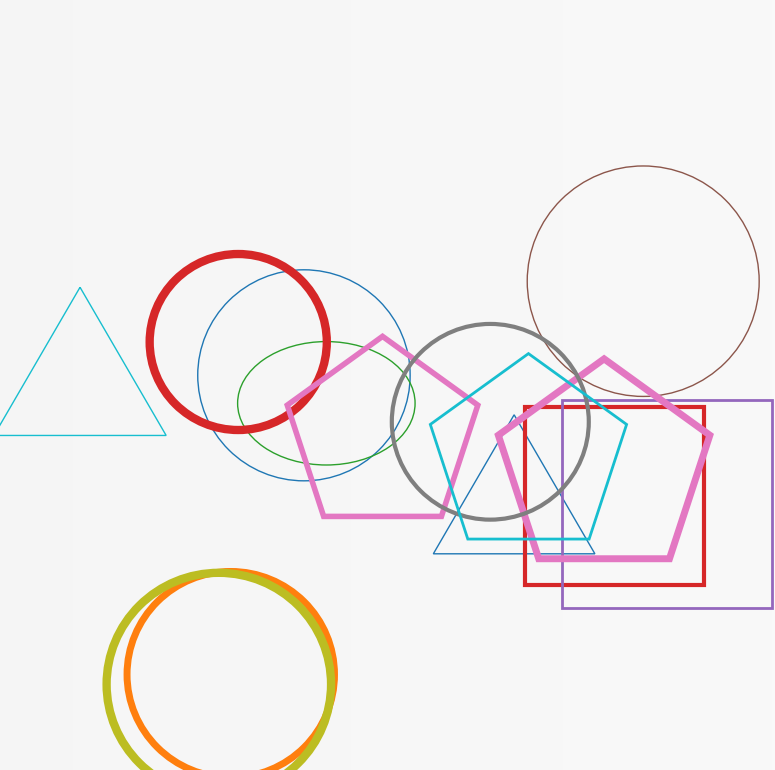[{"shape": "triangle", "thickness": 0.5, "radius": 0.6, "center": [0.663, 0.341]}, {"shape": "circle", "thickness": 0.5, "radius": 0.69, "center": [0.392, 0.513]}, {"shape": "circle", "thickness": 2.5, "radius": 0.67, "center": [0.298, 0.124]}, {"shape": "oval", "thickness": 0.5, "radius": 0.57, "center": [0.421, 0.476]}, {"shape": "square", "thickness": 1.5, "radius": 0.58, "center": [0.793, 0.355]}, {"shape": "circle", "thickness": 3, "radius": 0.57, "center": [0.307, 0.556]}, {"shape": "square", "thickness": 1, "radius": 0.68, "center": [0.861, 0.345]}, {"shape": "circle", "thickness": 0.5, "radius": 0.75, "center": [0.83, 0.635]}, {"shape": "pentagon", "thickness": 2, "radius": 0.65, "center": [0.494, 0.434]}, {"shape": "pentagon", "thickness": 2.5, "radius": 0.72, "center": [0.779, 0.39]}, {"shape": "circle", "thickness": 1.5, "radius": 0.64, "center": [0.633, 0.452]}, {"shape": "circle", "thickness": 3, "radius": 0.72, "center": [0.282, 0.111]}, {"shape": "triangle", "thickness": 0.5, "radius": 0.64, "center": [0.103, 0.499]}, {"shape": "pentagon", "thickness": 1, "radius": 0.67, "center": [0.682, 0.408]}]